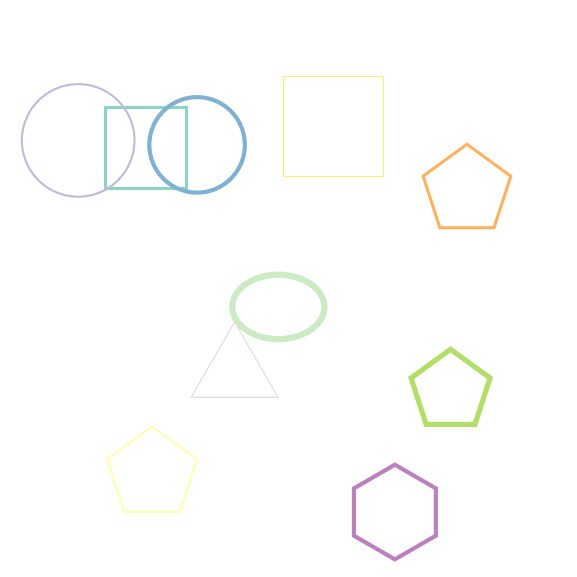[{"shape": "square", "thickness": 1.5, "radius": 0.35, "center": [0.252, 0.743]}, {"shape": "pentagon", "thickness": 1, "radius": 0.41, "center": [0.263, 0.179]}, {"shape": "circle", "thickness": 1, "radius": 0.49, "center": [0.135, 0.756]}, {"shape": "circle", "thickness": 2, "radius": 0.41, "center": [0.341, 0.748]}, {"shape": "pentagon", "thickness": 1.5, "radius": 0.4, "center": [0.809, 0.669]}, {"shape": "pentagon", "thickness": 2.5, "radius": 0.36, "center": [0.78, 0.322]}, {"shape": "triangle", "thickness": 0.5, "radius": 0.43, "center": [0.406, 0.355]}, {"shape": "hexagon", "thickness": 2, "radius": 0.41, "center": [0.684, 0.113]}, {"shape": "oval", "thickness": 3, "radius": 0.4, "center": [0.482, 0.468]}, {"shape": "square", "thickness": 0.5, "radius": 0.43, "center": [0.577, 0.781]}]